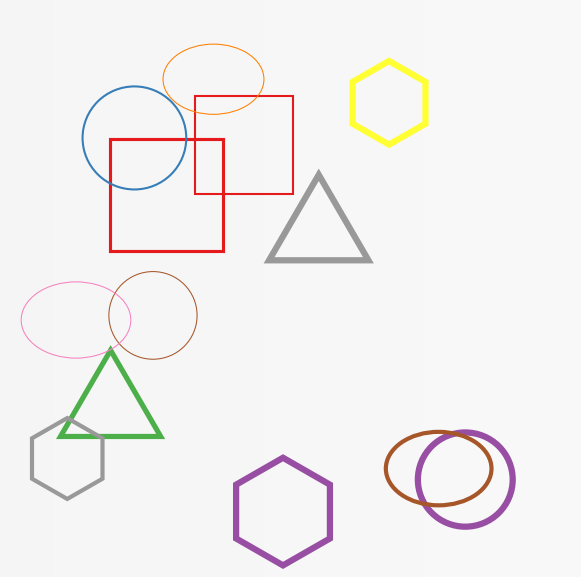[{"shape": "square", "thickness": 1, "radius": 0.42, "center": [0.42, 0.748]}, {"shape": "square", "thickness": 1.5, "radius": 0.49, "center": [0.287, 0.661]}, {"shape": "circle", "thickness": 1, "radius": 0.45, "center": [0.231, 0.76]}, {"shape": "triangle", "thickness": 2.5, "radius": 0.5, "center": [0.19, 0.293]}, {"shape": "hexagon", "thickness": 3, "radius": 0.47, "center": [0.487, 0.113]}, {"shape": "circle", "thickness": 3, "radius": 0.41, "center": [0.8, 0.169]}, {"shape": "oval", "thickness": 0.5, "radius": 0.43, "center": [0.367, 0.862]}, {"shape": "hexagon", "thickness": 3, "radius": 0.36, "center": [0.669, 0.821]}, {"shape": "circle", "thickness": 0.5, "radius": 0.38, "center": [0.263, 0.453]}, {"shape": "oval", "thickness": 2, "radius": 0.45, "center": [0.755, 0.188]}, {"shape": "oval", "thickness": 0.5, "radius": 0.47, "center": [0.131, 0.445]}, {"shape": "triangle", "thickness": 3, "radius": 0.49, "center": [0.548, 0.598]}, {"shape": "hexagon", "thickness": 2, "radius": 0.35, "center": [0.116, 0.205]}]